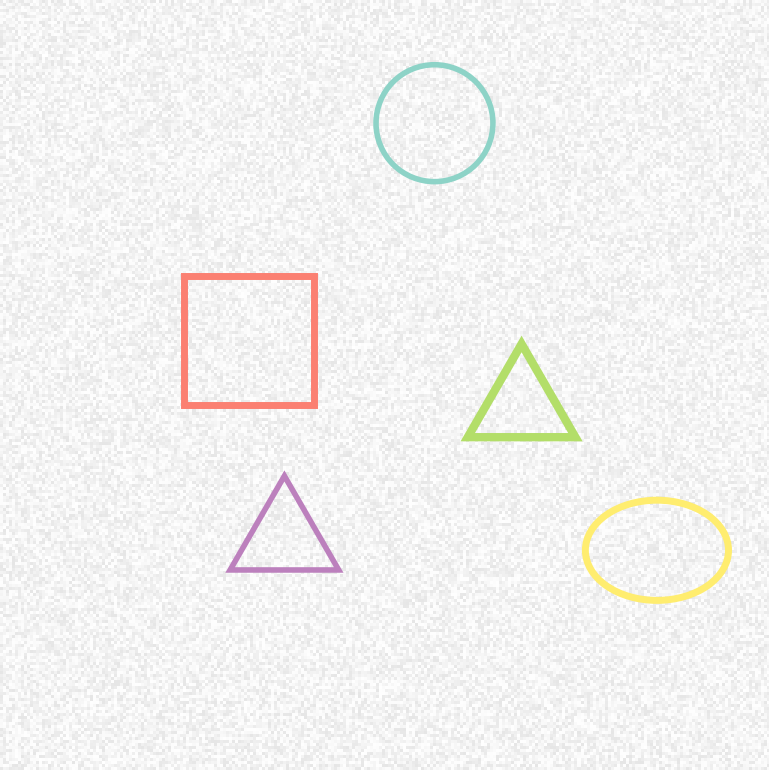[{"shape": "circle", "thickness": 2, "radius": 0.38, "center": [0.564, 0.84]}, {"shape": "square", "thickness": 2.5, "radius": 0.42, "center": [0.323, 0.558]}, {"shape": "triangle", "thickness": 3, "radius": 0.4, "center": [0.677, 0.473]}, {"shape": "triangle", "thickness": 2, "radius": 0.41, "center": [0.369, 0.3]}, {"shape": "oval", "thickness": 2.5, "radius": 0.46, "center": [0.853, 0.285]}]